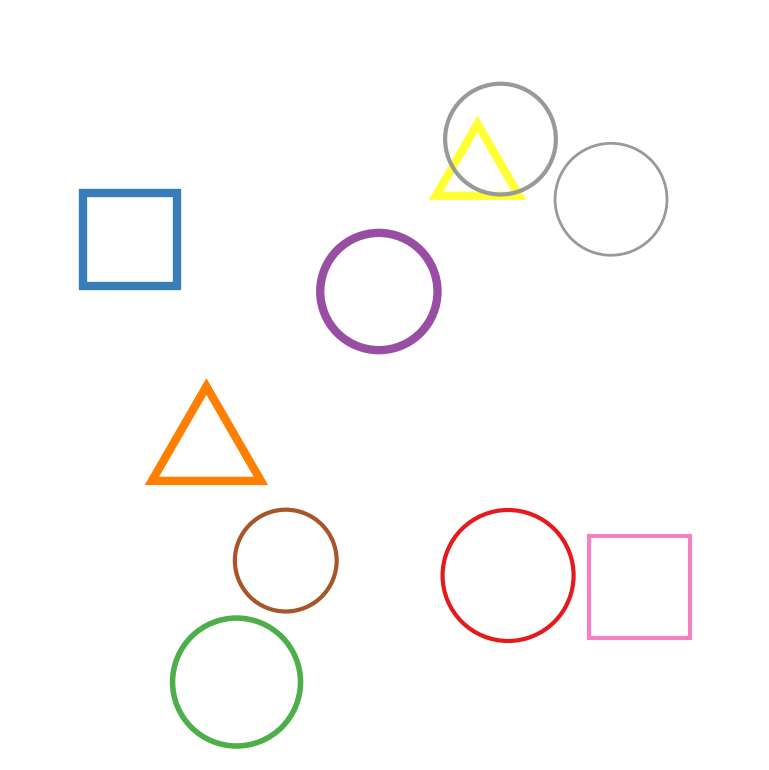[{"shape": "circle", "thickness": 1.5, "radius": 0.43, "center": [0.66, 0.253]}, {"shape": "square", "thickness": 3, "radius": 0.3, "center": [0.169, 0.689]}, {"shape": "circle", "thickness": 2, "radius": 0.42, "center": [0.307, 0.114]}, {"shape": "circle", "thickness": 3, "radius": 0.38, "center": [0.492, 0.621]}, {"shape": "triangle", "thickness": 3, "radius": 0.41, "center": [0.268, 0.416]}, {"shape": "triangle", "thickness": 3, "radius": 0.31, "center": [0.62, 0.777]}, {"shape": "circle", "thickness": 1.5, "radius": 0.33, "center": [0.371, 0.272]}, {"shape": "square", "thickness": 1.5, "radius": 0.33, "center": [0.831, 0.238]}, {"shape": "circle", "thickness": 1, "radius": 0.36, "center": [0.794, 0.741]}, {"shape": "circle", "thickness": 1.5, "radius": 0.36, "center": [0.65, 0.819]}]